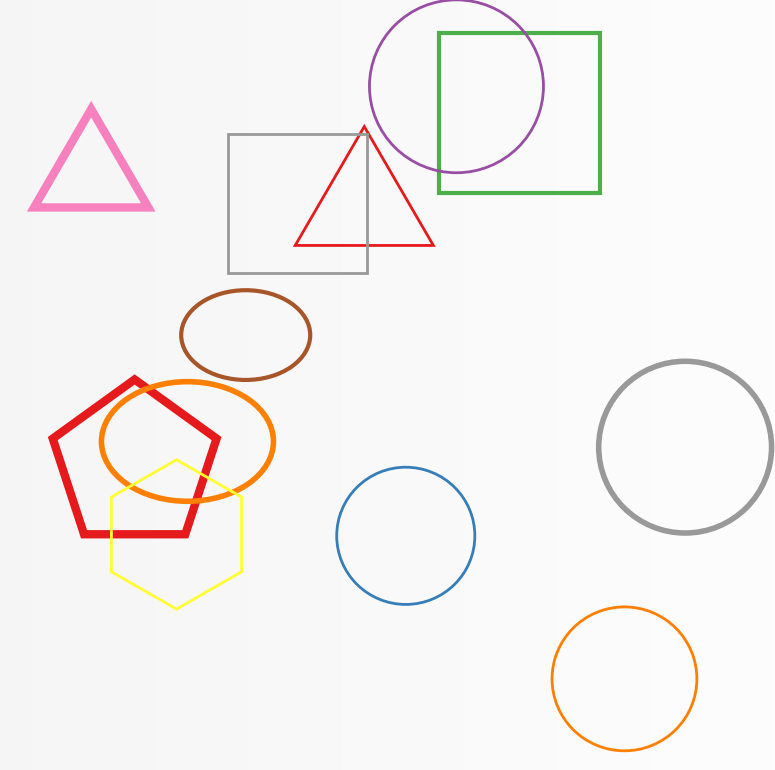[{"shape": "pentagon", "thickness": 3, "radius": 0.56, "center": [0.174, 0.396]}, {"shape": "triangle", "thickness": 1, "radius": 0.51, "center": [0.47, 0.733]}, {"shape": "circle", "thickness": 1, "radius": 0.45, "center": [0.524, 0.304]}, {"shape": "square", "thickness": 1.5, "radius": 0.52, "center": [0.67, 0.854]}, {"shape": "circle", "thickness": 1, "radius": 0.56, "center": [0.589, 0.888]}, {"shape": "circle", "thickness": 1, "radius": 0.47, "center": [0.806, 0.118]}, {"shape": "oval", "thickness": 2, "radius": 0.55, "center": [0.242, 0.427]}, {"shape": "hexagon", "thickness": 1, "radius": 0.48, "center": [0.228, 0.306]}, {"shape": "oval", "thickness": 1.5, "radius": 0.42, "center": [0.317, 0.565]}, {"shape": "triangle", "thickness": 3, "radius": 0.43, "center": [0.118, 0.773]}, {"shape": "circle", "thickness": 2, "radius": 0.56, "center": [0.884, 0.419]}, {"shape": "square", "thickness": 1, "radius": 0.45, "center": [0.384, 0.736]}]